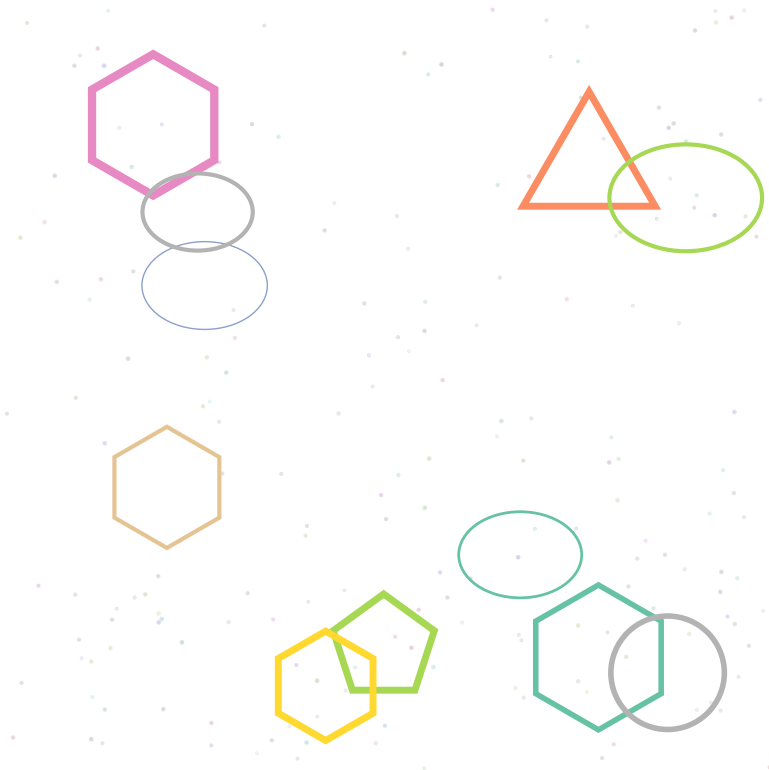[{"shape": "hexagon", "thickness": 2, "radius": 0.47, "center": [0.777, 0.146]}, {"shape": "oval", "thickness": 1, "radius": 0.4, "center": [0.676, 0.279]}, {"shape": "triangle", "thickness": 2.5, "radius": 0.5, "center": [0.765, 0.782]}, {"shape": "oval", "thickness": 0.5, "radius": 0.41, "center": [0.266, 0.629]}, {"shape": "hexagon", "thickness": 3, "radius": 0.46, "center": [0.199, 0.838]}, {"shape": "oval", "thickness": 1.5, "radius": 0.5, "center": [0.891, 0.743]}, {"shape": "pentagon", "thickness": 2.5, "radius": 0.35, "center": [0.498, 0.16]}, {"shape": "hexagon", "thickness": 2.5, "radius": 0.36, "center": [0.423, 0.109]}, {"shape": "hexagon", "thickness": 1.5, "radius": 0.39, "center": [0.217, 0.367]}, {"shape": "oval", "thickness": 1.5, "radius": 0.36, "center": [0.257, 0.725]}, {"shape": "circle", "thickness": 2, "radius": 0.37, "center": [0.867, 0.126]}]